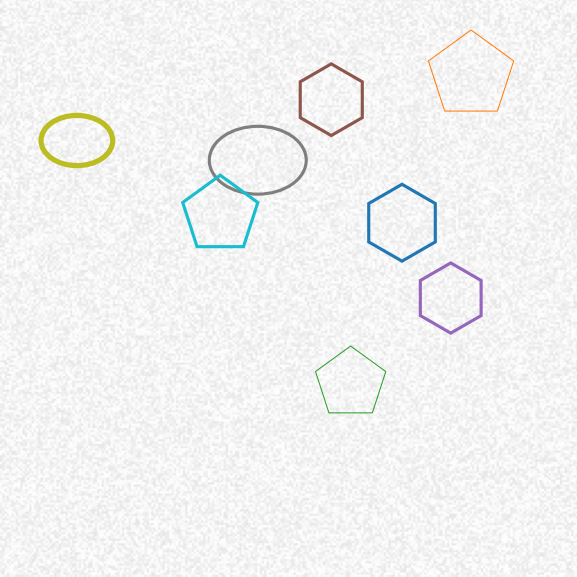[{"shape": "hexagon", "thickness": 1.5, "radius": 0.33, "center": [0.696, 0.613]}, {"shape": "pentagon", "thickness": 0.5, "radius": 0.39, "center": [0.816, 0.87]}, {"shape": "pentagon", "thickness": 0.5, "radius": 0.32, "center": [0.607, 0.336]}, {"shape": "hexagon", "thickness": 1.5, "radius": 0.3, "center": [0.78, 0.483]}, {"shape": "hexagon", "thickness": 1.5, "radius": 0.31, "center": [0.574, 0.826]}, {"shape": "oval", "thickness": 1.5, "radius": 0.42, "center": [0.446, 0.722]}, {"shape": "oval", "thickness": 2.5, "radius": 0.31, "center": [0.133, 0.756]}, {"shape": "pentagon", "thickness": 1.5, "radius": 0.34, "center": [0.381, 0.627]}]